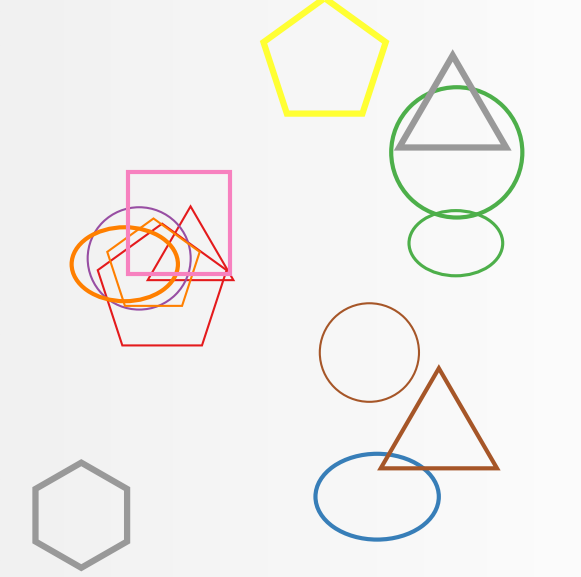[{"shape": "pentagon", "thickness": 1, "radius": 0.58, "center": [0.279, 0.495]}, {"shape": "triangle", "thickness": 1, "radius": 0.43, "center": [0.328, 0.557]}, {"shape": "oval", "thickness": 2, "radius": 0.53, "center": [0.649, 0.139]}, {"shape": "circle", "thickness": 2, "radius": 0.56, "center": [0.786, 0.735]}, {"shape": "oval", "thickness": 1.5, "radius": 0.4, "center": [0.784, 0.578]}, {"shape": "circle", "thickness": 1, "radius": 0.44, "center": [0.239, 0.552]}, {"shape": "pentagon", "thickness": 1, "radius": 0.42, "center": [0.264, 0.537]}, {"shape": "oval", "thickness": 2, "radius": 0.46, "center": [0.215, 0.542]}, {"shape": "pentagon", "thickness": 3, "radius": 0.55, "center": [0.559, 0.892]}, {"shape": "triangle", "thickness": 2, "radius": 0.58, "center": [0.755, 0.246]}, {"shape": "circle", "thickness": 1, "radius": 0.43, "center": [0.636, 0.389]}, {"shape": "square", "thickness": 2, "radius": 0.44, "center": [0.308, 0.613]}, {"shape": "triangle", "thickness": 3, "radius": 0.53, "center": [0.779, 0.797]}, {"shape": "hexagon", "thickness": 3, "radius": 0.46, "center": [0.14, 0.107]}]